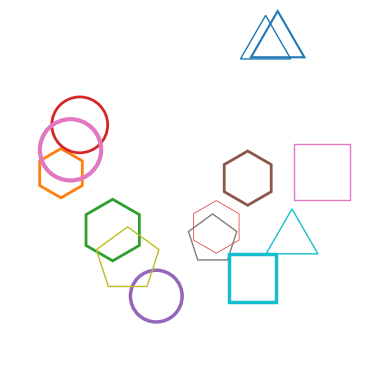[{"shape": "triangle", "thickness": 1.5, "radius": 0.4, "center": [0.721, 0.891]}, {"shape": "triangle", "thickness": 1, "radius": 0.38, "center": [0.69, 0.885]}, {"shape": "hexagon", "thickness": 2, "radius": 0.32, "center": [0.158, 0.55]}, {"shape": "hexagon", "thickness": 2, "radius": 0.4, "center": [0.293, 0.402]}, {"shape": "hexagon", "thickness": 0.5, "radius": 0.34, "center": [0.562, 0.411]}, {"shape": "circle", "thickness": 2, "radius": 0.36, "center": [0.207, 0.676]}, {"shape": "circle", "thickness": 2.5, "radius": 0.34, "center": [0.406, 0.231]}, {"shape": "hexagon", "thickness": 2, "radius": 0.35, "center": [0.643, 0.537]}, {"shape": "circle", "thickness": 3, "radius": 0.4, "center": [0.183, 0.611]}, {"shape": "square", "thickness": 1, "radius": 0.36, "center": [0.836, 0.552]}, {"shape": "pentagon", "thickness": 1, "radius": 0.33, "center": [0.552, 0.378]}, {"shape": "pentagon", "thickness": 1, "radius": 0.43, "center": [0.332, 0.325]}, {"shape": "triangle", "thickness": 1, "radius": 0.39, "center": [0.758, 0.379]}, {"shape": "square", "thickness": 2.5, "radius": 0.31, "center": [0.656, 0.278]}]